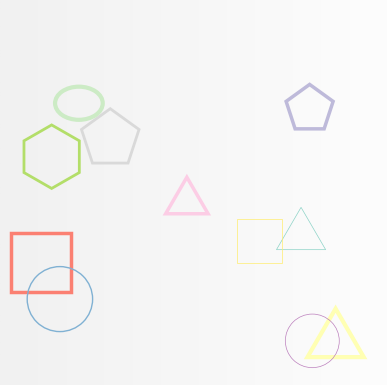[{"shape": "triangle", "thickness": 0.5, "radius": 0.37, "center": [0.777, 0.388]}, {"shape": "triangle", "thickness": 3, "radius": 0.42, "center": [0.866, 0.114]}, {"shape": "pentagon", "thickness": 2.5, "radius": 0.32, "center": [0.799, 0.717]}, {"shape": "square", "thickness": 2.5, "radius": 0.38, "center": [0.105, 0.317]}, {"shape": "circle", "thickness": 1, "radius": 0.42, "center": [0.155, 0.223]}, {"shape": "hexagon", "thickness": 2, "radius": 0.41, "center": [0.133, 0.593]}, {"shape": "triangle", "thickness": 2.5, "radius": 0.32, "center": [0.482, 0.476]}, {"shape": "pentagon", "thickness": 2, "radius": 0.39, "center": [0.285, 0.64]}, {"shape": "circle", "thickness": 0.5, "radius": 0.35, "center": [0.806, 0.115]}, {"shape": "oval", "thickness": 3, "radius": 0.31, "center": [0.204, 0.732]}, {"shape": "square", "thickness": 0.5, "radius": 0.29, "center": [0.67, 0.374]}]